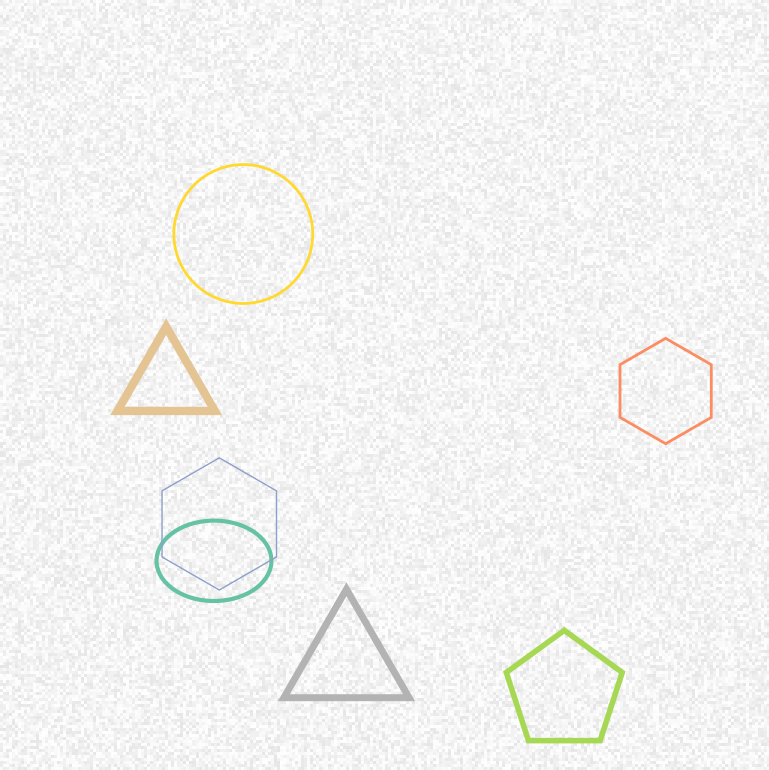[{"shape": "oval", "thickness": 1.5, "radius": 0.37, "center": [0.278, 0.272]}, {"shape": "hexagon", "thickness": 1, "radius": 0.34, "center": [0.864, 0.492]}, {"shape": "hexagon", "thickness": 0.5, "radius": 0.43, "center": [0.285, 0.32]}, {"shape": "pentagon", "thickness": 2, "radius": 0.4, "center": [0.733, 0.102]}, {"shape": "circle", "thickness": 1, "radius": 0.45, "center": [0.316, 0.696]}, {"shape": "triangle", "thickness": 3, "radius": 0.37, "center": [0.216, 0.503]}, {"shape": "triangle", "thickness": 2.5, "radius": 0.47, "center": [0.45, 0.141]}]